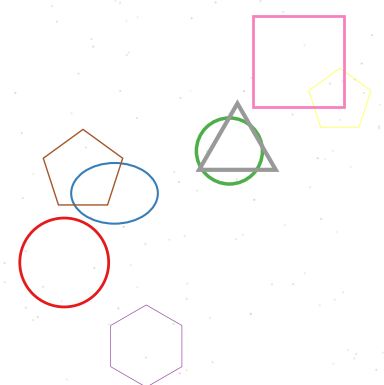[{"shape": "circle", "thickness": 2, "radius": 0.58, "center": [0.167, 0.318]}, {"shape": "oval", "thickness": 1.5, "radius": 0.56, "center": [0.297, 0.498]}, {"shape": "circle", "thickness": 2.5, "radius": 0.43, "center": [0.596, 0.608]}, {"shape": "hexagon", "thickness": 0.5, "radius": 0.53, "center": [0.38, 0.101]}, {"shape": "pentagon", "thickness": 0.5, "radius": 0.42, "center": [0.883, 0.738]}, {"shape": "pentagon", "thickness": 1, "radius": 0.54, "center": [0.216, 0.555]}, {"shape": "square", "thickness": 2, "radius": 0.59, "center": [0.775, 0.84]}, {"shape": "triangle", "thickness": 3, "radius": 0.57, "center": [0.617, 0.616]}]